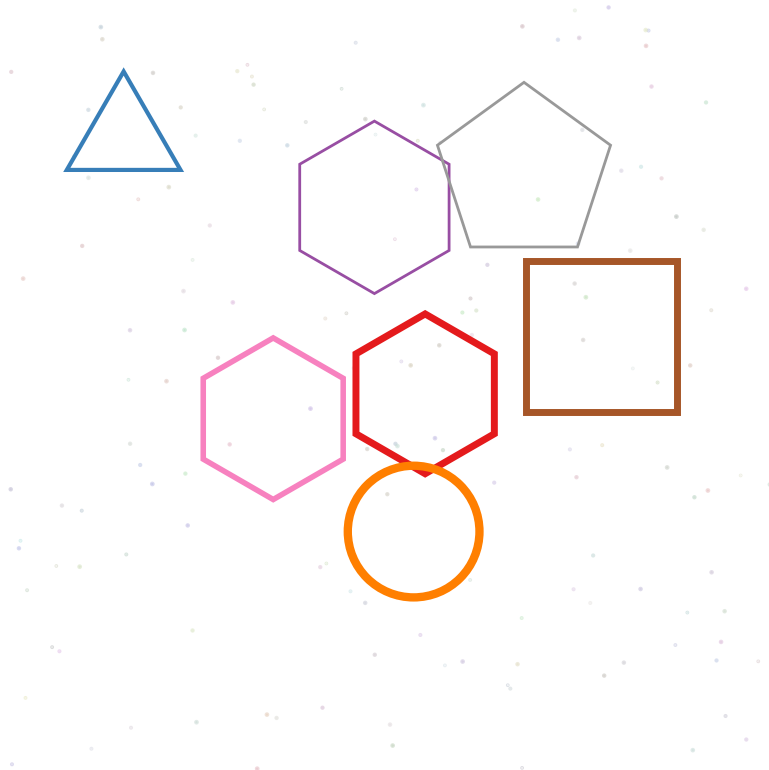[{"shape": "hexagon", "thickness": 2.5, "radius": 0.52, "center": [0.552, 0.489]}, {"shape": "triangle", "thickness": 1.5, "radius": 0.43, "center": [0.161, 0.822]}, {"shape": "hexagon", "thickness": 1, "radius": 0.56, "center": [0.486, 0.731]}, {"shape": "circle", "thickness": 3, "radius": 0.43, "center": [0.537, 0.31]}, {"shape": "square", "thickness": 2.5, "radius": 0.49, "center": [0.781, 0.563]}, {"shape": "hexagon", "thickness": 2, "radius": 0.52, "center": [0.355, 0.456]}, {"shape": "pentagon", "thickness": 1, "radius": 0.59, "center": [0.681, 0.775]}]